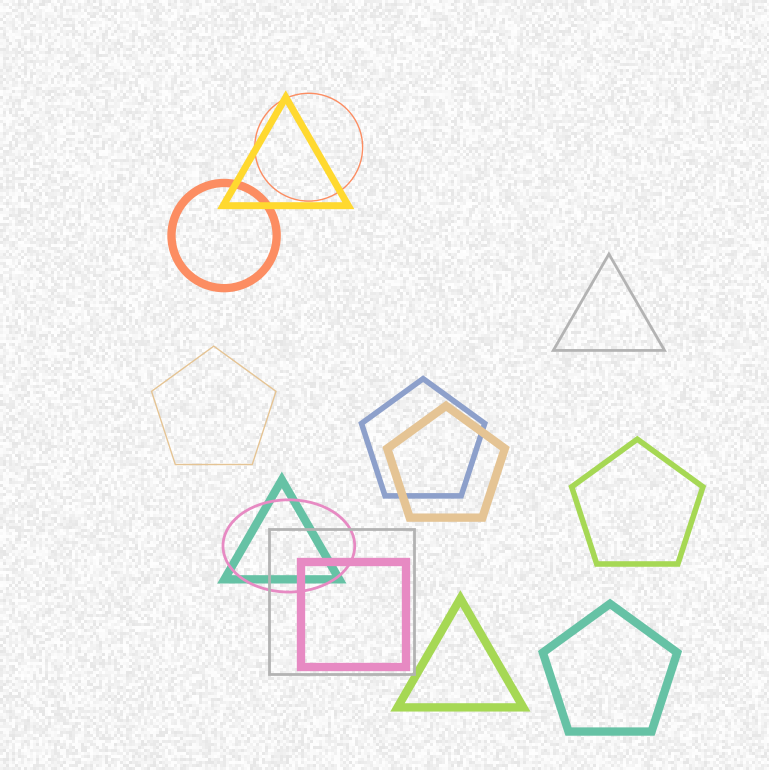[{"shape": "pentagon", "thickness": 3, "radius": 0.46, "center": [0.792, 0.124]}, {"shape": "triangle", "thickness": 3, "radius": 0.43, "center": [0.366, 0.291]}, {"shape": "circle", "thickness": 0.5, "radius": 0.35, "center": [0.401, 0.809]}, {"shape": "circle", "thickness": 3, "radius": 0.34, "center": [0.291, 0.694]}, {"shape": "pentagon", "thickness": 2, "radius": 0.42, "center": [0.549, 0.424]}, {"shape": "oval", "thickness": 1, "radius": 0.43, "center": [0.375, 0.291]}, {"shape": "square", "thickness": 3, "radius": 0.34, "center": [0.459, 0.202]}, {"shape": "pentagon", "thickness": 2, "radius": 0.45, "center": [0.828, 0.34]}, {"shape": "triangle", "thickness": 3, "radius": 0.47, "center": [0.598, 0.128]}, {"shape": "triangle", "thickness": 2.5, "radius": 0.47, "center": [0.371, 0.78]}, {"shape": "pentagon", "thickness": 0.5, "radius": 0.42, "center": [0.278, 0.465]}, {"shape": "pentagon", "thickness": 3, "radius": 0.4, "center": [0.579, 0.393]}, {"shape": "triangle", "thickness": 1, "radius": 0.42, "center": [0.791, 0.587]}, {"shape": "square", "thickness": 1, "radius": 0.47, "center": [0.443, 0.219]}]